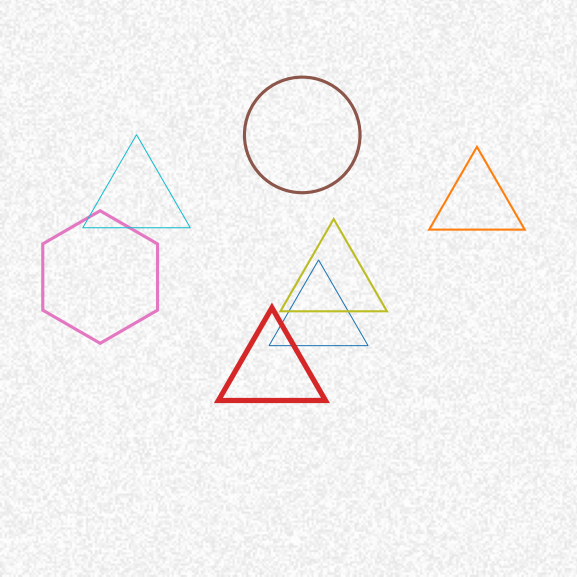[{"shape": "triangle", "thickness": 0.5, "radius": 0.49, "center": [0.552, 0.45]}, {"shape": "triangle", "thickness": 1, "radius": 0.48, "center": [0.826, 0.649]}, {"shape": "triangle", "thickness": 2.5, "radius": 0.54, "center": [0.471, 0.359]}, {"shape": "circle", "thickness": 1.5, "radius": 0.5, "center": [0.523, 0.766]}, {"shape": "hexagon", "thickness": 1.5, "radius": 0.57, "center": [0.173, 0.519]}, {"shape": "triangle", "thickness": 1, "radius": 0.53, "center": [0.578, 0.513]}, {"shape": "triangle", "thickness": 0.5, "radius": 0.54, "center": [0.236, 0.659]}]